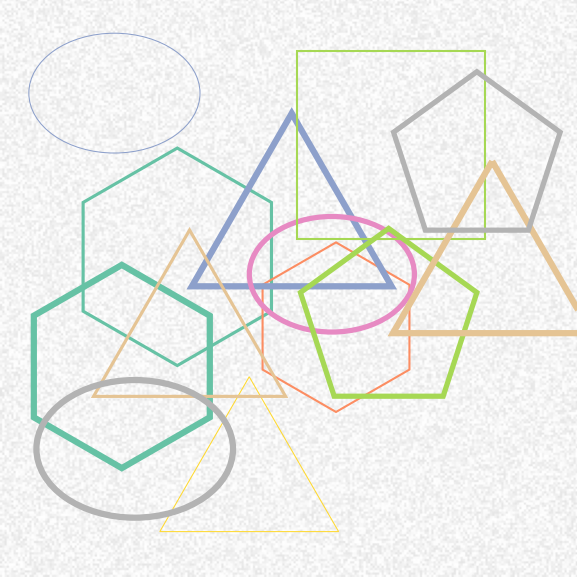[{"shape": "hexagon", "thickness": 1.5, "radius": 0.94, "center": [0.307, 0.554]}, {"shape": "hexagon", "thickness": 3, "radius": 0.88, "center": [0.211, 0.364]}, {"shape": "hexagon", "thickness": 1, "radius": 0.73, "center": [0.582, 0.433]}, {"shape": "triangle", "thickness": 3, "radius": 1.0, "center": [0.505, 0.603]}, {"shape": "oval", "thickness": 0.5, "radius": 0.74, "center": [0.198, 0.838]}, {"shape": "oval", "thickness": 2.5, "radius": 0.71, "center": [0.575, 0.524]}, {"shape": "square", "thickness": 1, "radius": 0.81, "center": [0.677, 0.748]}, {"shape": "pentagon", "thickness": 2.5, "radius": 0.8, "center": [0.673, 0.443]}, {"shape": "triangle", "thickness": 0.5, "radius": 0.89, "center": [0.432, 0.168]}, {"shape": "triangle", "thickness": 3, "radius": 0.99, "center": [0.852, 0.521]}, {"shape": "triangle", "thickness": 1.5, "radius": 0.96, "center": [0.328, 0.409]}, {"shape": "pentagon", "thickness": 2.5, "radius": 0.76, "center": [0.826, 0.723]}, {"shape": "oval", "thickness": 3, "radius": 0.85, "center": [0.233, 0.222]}]